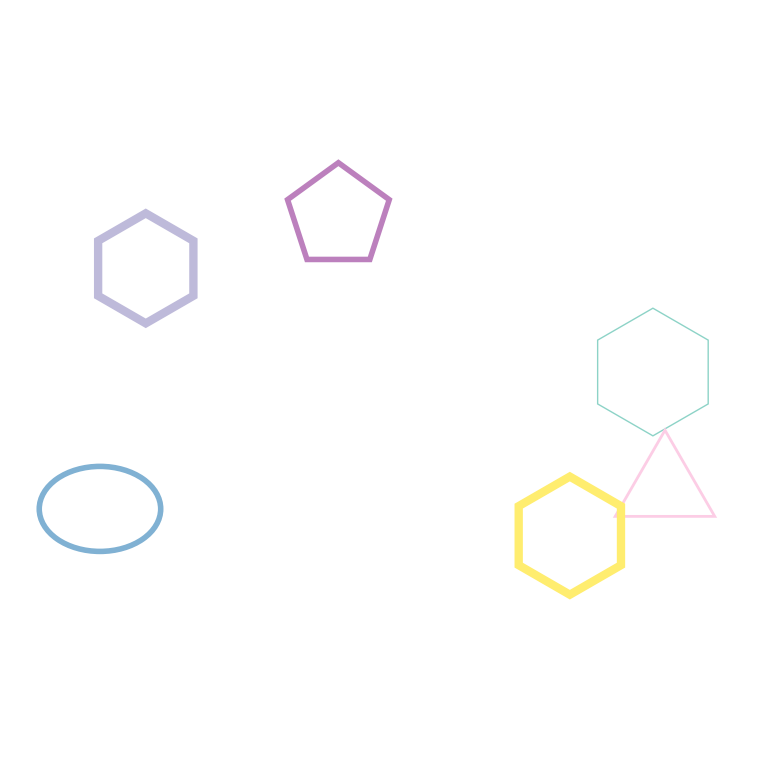[{"shape": "hexagon", "thickness": 0.5, "radius": 0.41, "center": [0.848, 0.517]}, {"shape": "hexagon", "thickness": 3, "radius": 0.36, "center": [0.189, 0.652]}, {"shape": "oval", "thickness": 2, "radius": 0.39, "center": [0.13, 0.339]}, {"shape": "triangle", "thickness": 1, "radius": 0.37, "center": [0.864, 0.367]}, {"shape": "pentagon", "thickness": 2, "radius": 0.35, "center": [0.439, 0.719]}, {"shape": "hexagon", "thickness": 3, "radius": 0.38, "center": [0.74, 0.304]}]